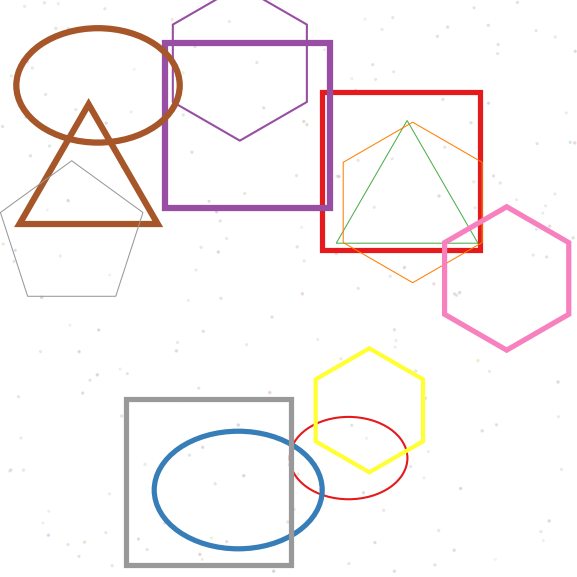[{"shape": "square", "thickness": 2.5, "radius": 0.68, "center": [0.695, 0.703]}, {"shape": "oval", "thickness": 1, "radius": 0.51, "center": [0.604, 0.206]}, {"shape": "oval", "thickness": 2.5, "radius": 0.73, "center": [0.412, 0.151]}, {"shape": "triangle", "thickness": 0.5, "radius": 0.71, "center": [0.705, 0.649]}, {"shape": "hexagon", "thickness": 1, "radius": 0.67, "center": [0.415, 0.89]}, {"shape": "square", "thickness": 3, "radius": 0.71, "center": [0.429, 0.782]}, {"shape": "hexagon", "thickness": 0.5, "radius": 0.69, "center": [0.715, 0.649]}, {"shape": "hexagon", "thickness": 2, "radius": 0.54, "center": [0.64, 0.289]}, {"shape": "triangle", "thickness": 3, "radius": 0.69, "center": [0.153, 0.68]}, {"shape": "oval", "thickness": 3, "radius": 0.71, "center": [0.17, 0.851]}, {"shape": "hexagon", "thickness": 2.5, "radius": 0.62, "center": [0.877, 0.517]}, {"shape": "square", "thickness": 2.5, "radius": 0.71, "center": [0.36, 0.164]}, {"shape": "pentagon", "thickness": 0.5, "radius": 0.65, "center": [0.124, 0.591]}]